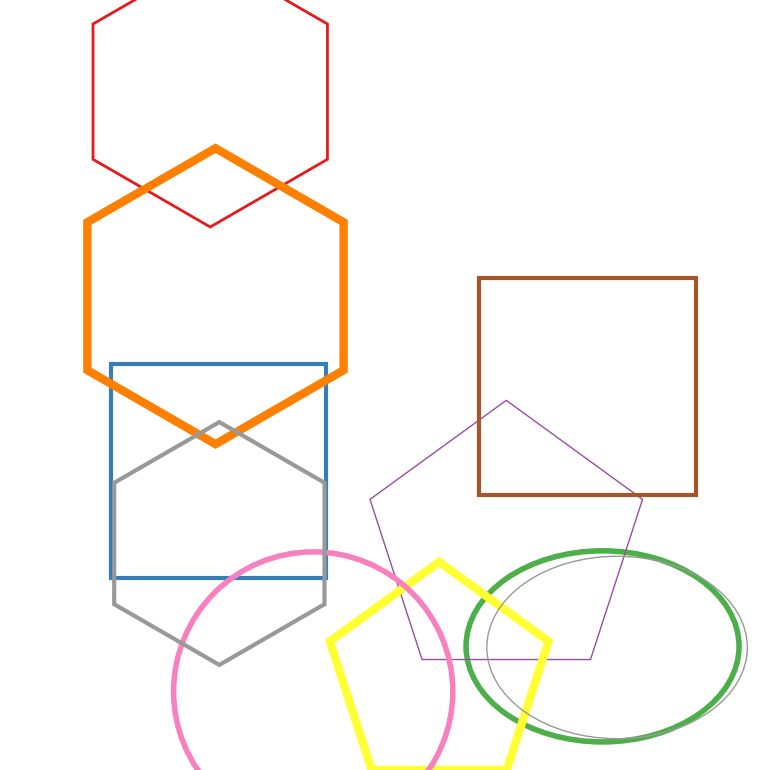[{"shape": "hexagon", "thickness": 1, "radius": 0.88, "center": [0.273, 0.881]}, {"shape": "square", "thickness": 1.5, "radius": 0.7, "center": [0.284, 0.388]}, {"shape": "oval", "thickness": 2, "radius": 0.89, "center": [0.783, 0.161]}, {"shape": "pentagon", "thickness": 0.5, "radius": 0.93, "center": [0.657, 0.294]}, {"shape": "hexagon", "thickness": 3, "radius": 0.96, "center": [0.28, 0.615]}, {"shape": "pentagon", "thickness": 3, "radius": 0.75, "center": [0.57, 0.121]}, {"shape": "square", "thickness": 1.5, "radius": 0.71, "center": [0.763, 0.498]}, {"shape": "circle", "thickness": 2, "radius": 0.91, "center": [0.407, 0.102]}, {"shape": "oval", "thickness": 0.5, "radius": 0.85, "center": [0.801, 0.159]}, {"shape": "hexagon", "thickness": 1.5, "radius": 0.79, "center": [0.285, 0.294]}]